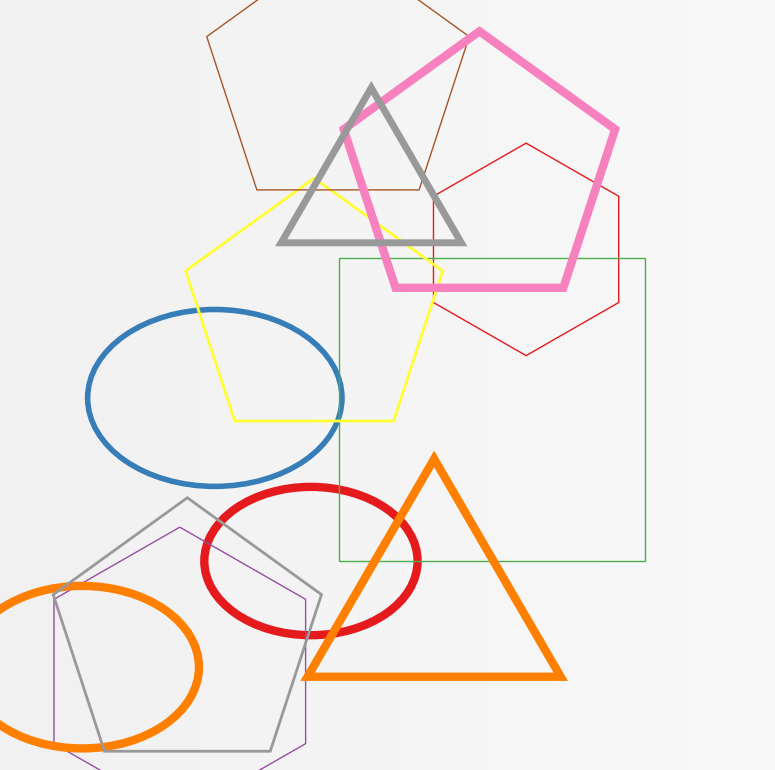[{"shape": "oval", "thickness": 3, "radius": 0.69, "center": [0.401, 0.271]}, {"shape": "hexagon", "thickness": 0.5, "radius": 0.69, "center": [0.679, 0.676]}, {"shape": "oval", "thickness": 2, "radius": 0.82, "center": [0.277, 0.483]}, {"shape": "square", "thickness": 0.5, "radius": 0.99, "center": [0.635, 0.468]}, {"shape": "hexagon", "thickness": 0.5, "radius": 0.94, "center": [0.232, 0.128]}, {"shape": "oval", "thickness": 3, "radius": 0.75, "center": [0.106, 0.134]}, {"shape": "triangle", "thickness": 3, "radius": 0.94, "center": [0.56, 0.215]}, {"shape": "pentagon", "thickness": 1, "radius": 0.87, "center": [0.405, 0.594]}, {"shape": "pentagon", "thickness": 0.5, "radius": 0.89, "center": [0.436, 0.897]}, {"shape": "pentagon", "thickness": 3, "radius": 0.92, "center": [0.619, 0.775]}, {"shape": "pentagon", "thickness": 1, "radius": 0.91, "center": [0.242, 0.172]}, {"shape": "triangle", "thickness": 2.5, "radius": 0.67, "center": [0.479, 0.752]}]